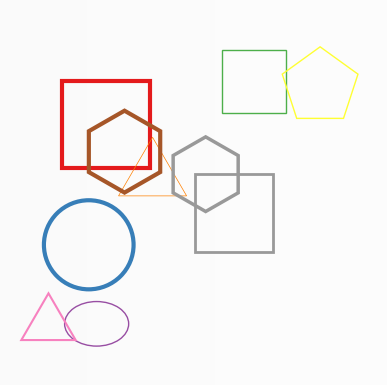[{"shape": "square", "thickness": 3, "radius": 0.57, "center": [0.274, 0.677]}, {"shape": "circle", "thickness": 3, "radius": 0.58, "center": [0.229, 0.364]}, {"shape": "square", "thickness": 1, "radius": 0.41, "center": [0.655, 0.789]}, {"shape": "oval", "thickness": 1, "radius": 0.41, "center": [0.249, 0.159]}, {"shape": "triangle", "thickness": 0.5, "radius": 0.51, "center": [0.394, 0.542]}, {"shape": "pentagon", "thickness": 1, "radius": 0.51, "center": [0.826, 0.776]}, {"shape": "hexagon", "thickness": 3, "radius": 0.53, "center": [0.321, 0.606]}, {"shape": "triangle", "thickness": 1.5, "radius": 0.4, "center": [0.125, 0.157]}, {"shape": "square", "thickness": 2, "radius": 0.51, "center": [0.604, 0.448]}, {"shape": "hexagon", "thickness": 2.5, "radius": 0.48, "center": [0.531, 0.548]}]